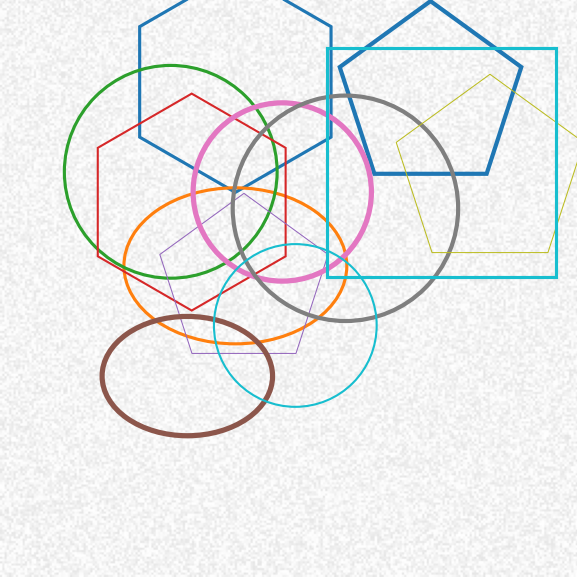[{"shape": "pentagon", "thickness": 2, "radius": 0.83, "center": [0.745, 0.832]}, {"shape": "hexagon", "thickness": 1.5, "radius": 0.96, "center": [0.408, 0.857]}, {"shape": "oval", "thickness": 1.5, "radius": 0.96, "center": [0.408, 0.539]}, {"shape": "circle", "thickness": 1.5, "radius": 0.92, "center": [0.296, 0.702]}, {"shape": "hexagon", "thickness": 1, "radius": 0.94, "center": [0.332, 0.649]}, {"shape": "pentagon", "thickness": 0.5, "radius": 0.77, "center": [0.422, 0.511]}, {"shape": "oval", "thickness": 2.5, "radius": 0.74, "center": [0.324, 0.348]}, {"shape": "circle", "thickness": 2.5, "radius": 0.77, "center": [0.489, 0.667]}, {"shape": "circle", "thickness": 2, "radius": 0.98, "center": [0.598, 0.638]}, {"shape": "pentagon", "thickness": 0.5, "radius": 0.85, "center": [0.848, 0.7]}, {"shape": "circle", "thickness": 1, "radius": 0.7, "center": [0.511, 0.436]}, {"shape": "square", "thickness": 1.5, "radius": 0.99, "center": [0.765, 0.718]}]